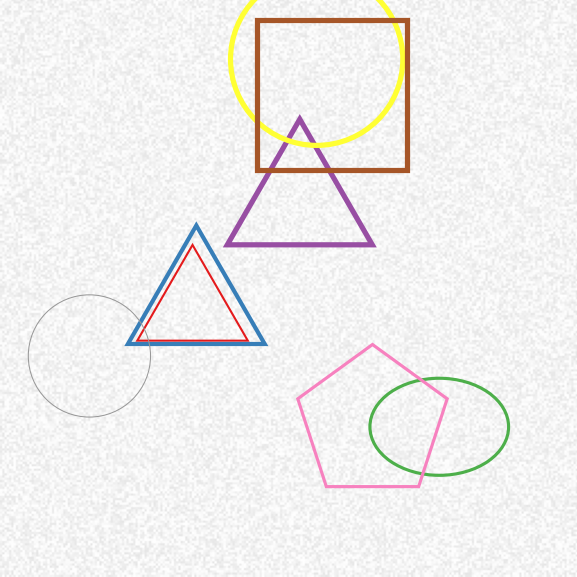[{"shape": "triangle", "thickness": 1, "radius": 0.55, "center": [0.333, 0.465]}, {"shape": "triangle", "thickness": 2, "radius": 0.68, "center": [0.34, 0.472]}, {"shape": "oval", "thickness": 1.5, "radius": 0.6, "center": [0.761, 0.26]}, {"shape": "triangle", "thickness": 2.5, "radius": 0.72, "center": [0.519, 0.648]}, {"shape": "circle", "thickness": 2.5, "radius": 0.75, "center": [0.548, 0.897]}, {"shape": "square", "thickness": 2.5, "radius": 0.65, "center": [0.574, 0.834]}, {"shape": "pentagon", "thickness": 1.5, "radius": 0.68, "center": [0.645, 0.267]}, {"shape": "circle", "thickness": 0.5, "radius": 0.53, "center": [0.155, 0.383]}]